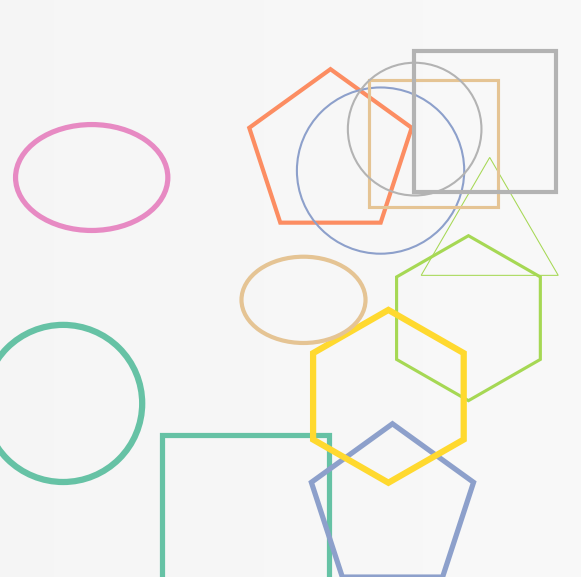[{"shape": "square", "thickness": 2.5, "radius": 0.72, "center": [0.422, 0.103]}, {"shape": "circle", "thickness": 3, "radius": 0.68, "center": [0.109, 0.301]}, {"shape": "pentagon", "thickness": 2, "radius": 0.73, "center": [0.569, 0.732]}, {"shape": "pentagon", "thickness": 2.5, "radius": 0.73, "center": [0.675, 0.119]}, {"shape": "circle", "thickness": 1, "radius": 0.72, "center": [0.655, 0.704]}, {"shape": "oval", "thickness": 2.5, "radius": 0.65, "center": [0.158, 0.692]}, {"shape": "triangle", "thickness": 0.5, "radius": 0.68, "center": [0.842, 0.59]}, {"shape": "hexagon", "thickness": 1.5, "radius": 0.71, "center": [0.806, 0.448]}, {"shape": "hexagon", "thickness": 3, "radius": 0.75, "center": [0.668, 0.313]}, {"shape": "oval", "thickness": 2, "radius": 0.53, "center": [0.522, 0.48]}, {"shape": "square", "thickness": 1.5, "radius": 0.55, "center": [0.746, 0.751]}, {"shape": "circle", "thickness": 1, "radius": 0.57, "center": [0.713, 0.776]}, {"shape": "square", "thickness": 2, "radius": 0.61, "center": [0.834, 0.788]}]